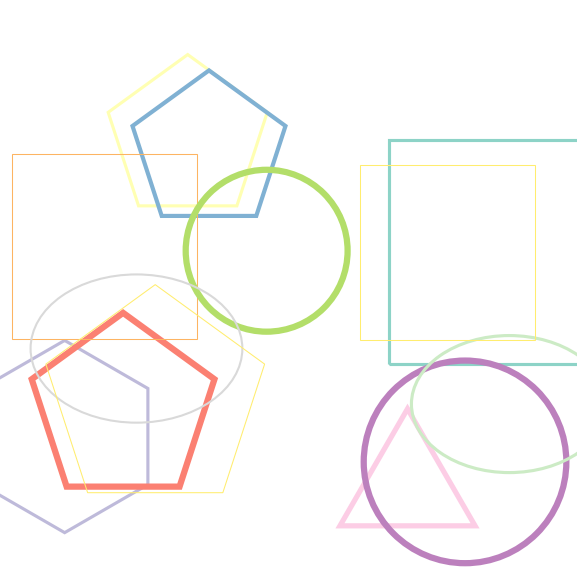[{"shape": "square", "thickness": 1.5, "radius": 0.97, "center": [0.867, 0.563]}, {"shape": "pentagon", "thickness": 1.5, "radius": 0.72, "center": [0.325, 0.76]}, {"shape": "hexagon", "thickness": 1.5, "radius": 0.83, "center": [0.112, 0.243]}, {"shape": "pentagon", "thickness": 3, "radius": 0.83, "center": [0.213, 0.291]}, {"shape": "pentagon", "thickness": 2, "radius": 0.7, "center": [0.362, 0.738]}, {"shape": "square", "thickness": 0.5, "radius": 0.8, "center": [0.181, 0.572]}, {"shape": "circle", "thickness": 3, "radius": 0.7, "center": [0.462, 0.565]}, {"shape": "triangle", "thickness": 2.5, "radius": 0.68, "center": [0.706, 0.156]}, {"shape": "oval", "thickness": 1, "radius": 0.92, "center": [0.236, 0.396]}, {"shape": "circle", "thickness": 3, "radius": 0.88, "center": [0.805, 0.199]}, {"shape": "oval", "thickness": 1.5, "radius": 0.85, "center": [0.882, 0.299]}, {"shape": "pentagon", "thickness": 0.5, "radius": 1.0, "center": [0.269, 0.307]}, {"shape": "square", "thickness": 0.5, "radius": 0.76, "center": [0.775, 0.561]}]